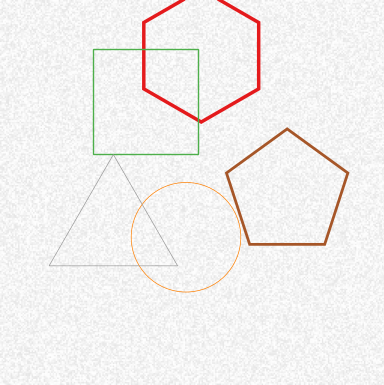[{"shape": "hexagon", "thickness": 2.5, "radius": 0.86, "center": [0.523, 0.855]}, {"shape": "square", "thickness": 1, "radius": 0.68, "center": [0.377, 0.737]}, {"shape": "circle", "thickness": 0.5, "radius": 0.71, "center": [0.483, 0.384]}, {"shape": "pentagon", "thickness": 2, "radius": 0.83, "center": [0.746, 0.499]}, {"shape": "triangle", "thickness": 0.5, "radius": 0.96, "center": [0.294, 0.406]}]